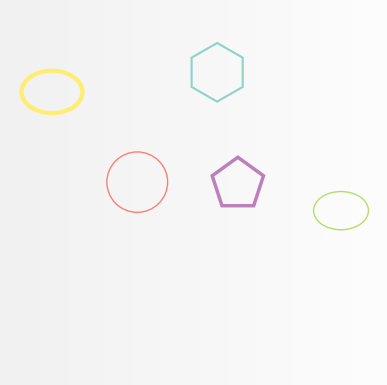[{"shape": "hexagon", "thickness": 1.5, "radius": 0.38, "center": [0.56, 0.812]}, {"shape": "circle", "thickness": 1, "radius": 0.39, "center": [0.354, 0.527]}, {"shape": "oval", "thickness": 1, "radius": 0.35, "center": [0.88, 0.453]}, {"shape": "pentagon", "thickness": 2.5, "radius": 0.35, "center": [0.614, 0.522]}, {"shape": "oval", "thickness": 3, "radius": 0.39, "center": [0.134, 0.761]}]